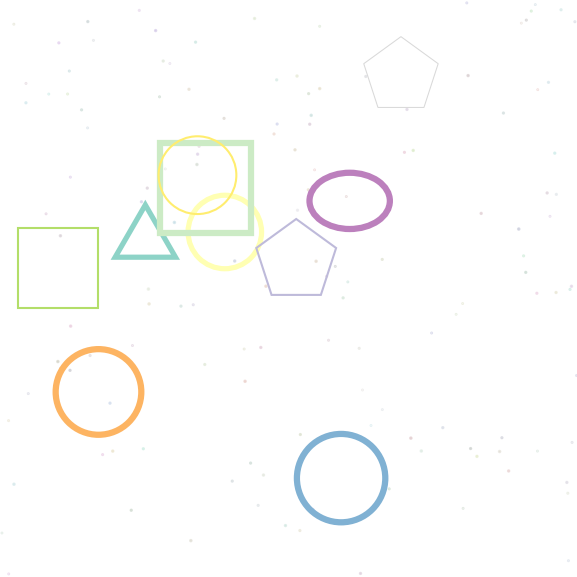[{"shape": "triangle", "thickness": 2.5, "radius": 0.3, "center": [0.252, 0.584]}, {"shape": "circle", "thickness": 2.5, "radius": 0.32, "center": [0.389, 0.597]}, {"shape": "pentagon", "thickness": 1, "radius": 0.36, "center": [0.513, 0.547]}, {"shape": "circle", "thickness": 3, "radius": 0.38, "center": [0.591, 0.171]}, {"shape": "circle", "thickness": 3, "radius": 0.37, "center": [0.171, 0.32]}, {"shape": "square", "thickness": 1, "radius": 0.35, "center": [0.1, 0.535]}, {"shape": "pentagon", "thickness": 0.5, "radius": 0.34, "center": [0.694, 0.868]}, {"shape": "oval", "thickness": 3, "radius": 0.35, "center": [0.606, 0.651]}, {"shape": "square", "thickness": 3, "radius": 0.39, "center": [0.356, 0.674]}, {"shape": "circle", "thickness": 1, "radius": 0.34, "center": [0.342, 0.696]}]